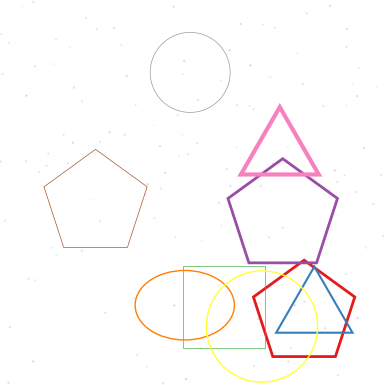[{"shape": "pentagon", "thickness": 2, "radius": 0.69, "center": [0.79, 0.186]}, {"shape": "triangle", "thickness": 1.5, "radius": 0.57, "center": [0.816, 0.193]}, {"shape": "square", "thickness": 0.5, "radius": 0.53, "center": [0.583, 0.203]}, {"shape": "pentagon", "thickness": 2, "radius": 0.75, "center": [0.734, 0.438]}, {"shape": "oval", "thickness": 1, "radius": 0.64, "center": [0.48, 0.207]}, {"shape": "circle", "thickness": 1, "radius": 0.72, "center": [0.68, 0.152]}, {"shape": "pentagon", "thickness": 0.5, "radius": 0.7, "center": [0.248, 0.471]}, {"shape": "triangle", "thickness": 3, "radius": 0.58, "center": [0.727, 0.605]}, {"shape": "circle", "thickness": 0.5, "radius": 0.52, "center": [0.494, 0.812]}]